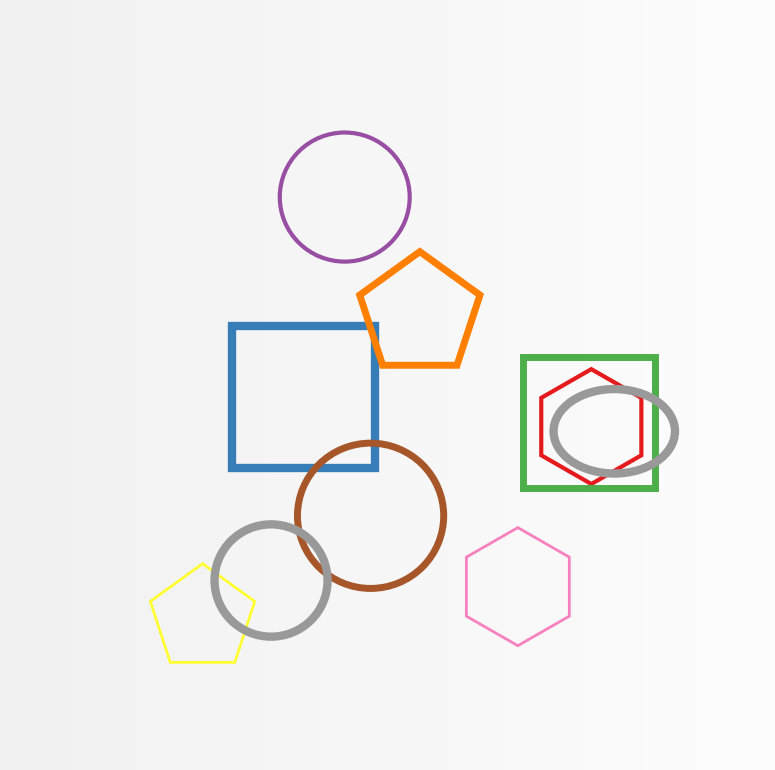[{"shape": "hexagon", "thickness": 1.5, "radius": 0.37, "center": [0.763, 0.446]}, {"shape": "square", "thickness": 3, "radius": 0.46, "center": [0.391, 0.484]}, {"shape": "square", "thickness": 2.5, "radius": 0.43, "center": [0.76, 0.451]}, {"shape": "circle", "thickness": 1.5, "radius": 0.42, "center": [0.445, 0.744]}, {"shape": "pentagon", "thickness": 2.5, "radius": 0.41, "center": [0.542, 0.592]}, {"shape": "pentagon", "thickness": 1, "radius": 0.35, "center": [0.261, 0.197]}, {"shape": "circle", "thickness": 2.5, "radius": 0.47, "center": [0.478, 0.33]}, {"shape": "hexagon", "thickness": 1, "radius": 0.38, "center": [0.668, 0.238]}, {"shape": "oval", "thickness": 3, "radius": 0.39, "center": [0.793, 0.44]}, {"shape": "circle", "thickness": 3, "radius": 0.36, "center": [0.35, 0.246]}]